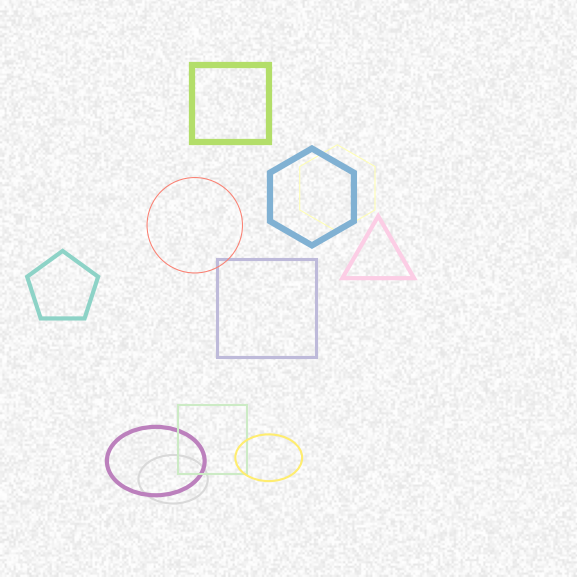[{"shape": "pentagon", "thickness": 2, "radius": 0.32, "center": [0.108, 0.5]}, {"shape": "hexagon", "thickness": 0.5, "radius": 0.38, "center": [0.584, 0.673]}, {"shape": "square", "thickness": 1.5, "radius": 0.43, "center": [0.462, 0.466]}, {"shape": "circle", "thickness": 0.5, "radius": 0.41, "center": [0.337, 0.609]}, {"shape": "hexagon", "thickness": 3, "radius": 0.42, "center": [0.54, 0.658]}, {"shape": "square", "thickness": 3, "radius": 0.33, "center": [0.399, 0.819]}, {"shape": "triangle", "thickness": 2, "radius": 0.36, "center": [0.655, 0.553]}, {"shape": "oval", "thickness": 1, "radius": 0.3, "center": [0.3, 0.169]}, {"shape": "oval", "thickness": 2, "radius": 0.42, "center": [0.27, 0.201]}, {"shape": "square", "thickness": 1, "radius": 0.3, "center": [0.368, 0.238]}, {"shape": "oval", "thickness": 1, "radius": 0.29, "center": [0.465, 0.206]}]